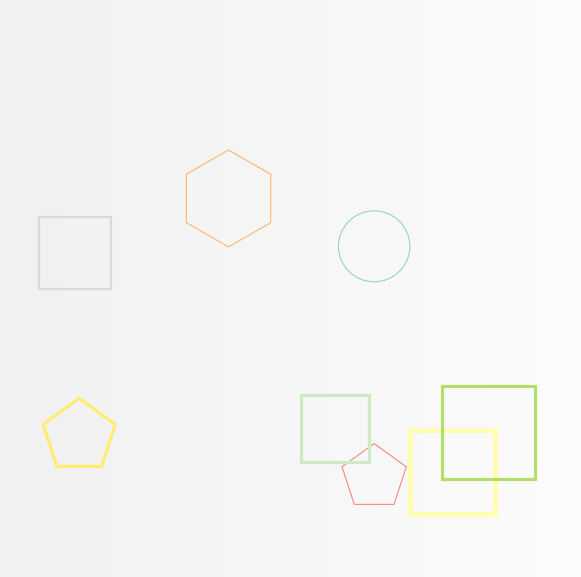[{"shape": "circle", "thickness": 0.5, "radius": 0.31, "center": [0.644, 0.573]}, {"shape": "square", "thickness": 2.5, "radius": 0.36, "center": [0.778, 0.181]}, {"shape": "pentagon", "thickness": 0.5, "radius": 0.29, "center": [0.644, 0.173]}, {"shape": "hexagon", "thickness": 0.5, "radius": 0.42, "center": [0.393, 0.655]}, {"shape": "square", "thickness": 1.5, "radius": 0.4, "center": [0.84, 0.251]}, {"shape": "square", "thickness": 1, "radius": 0.31, "center": [0.129, 0.561]}, {"shape": "square", "thickness": 1.5, "radius": 0.29, "center": [0.576, 0.257]}, {"shape": "pentagon", "thickness": 1.5, "radius": 0.33, "center": [0.136, 0.244]}]